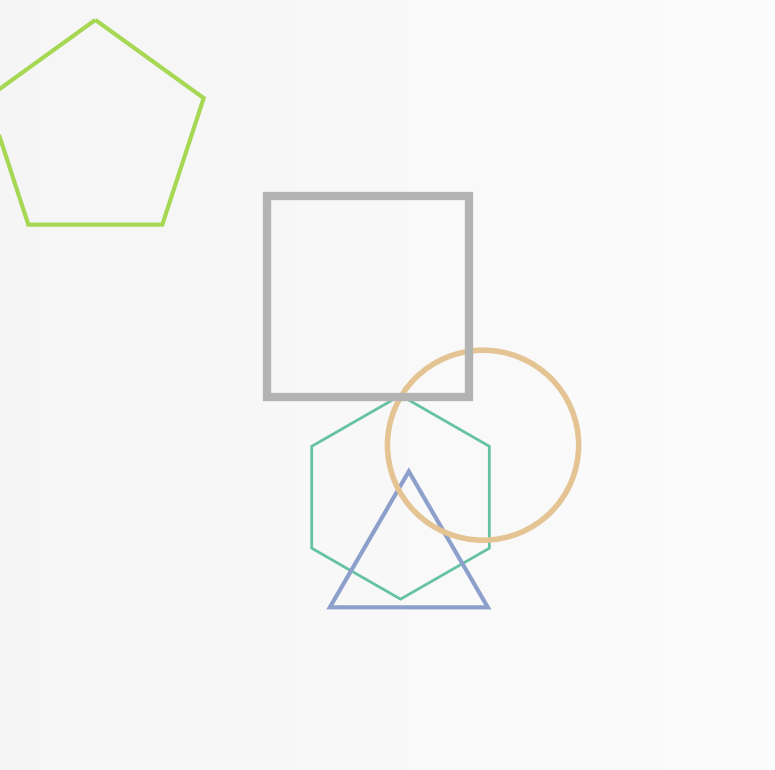[{"shape": "hexagon", "thickness": 1, "radius": 0.66, "center": [0.517, 0.354]}, {"shape": "triangle", "thickness": 1.5, "radius": 0.59, "center": [0.528, 0.27]}, {"shape": "pentagon", "thickness": 1.5, "radius": 0.74, "center": [0.123, 0.827]}, {"shape": "circle", "thickness": 2, "radius": 0.62, "center": [0.623, 0.422]}, {"shape": "square", "thickness": 3, "radius": 0.65, "center": [0.475, 0.615]}]